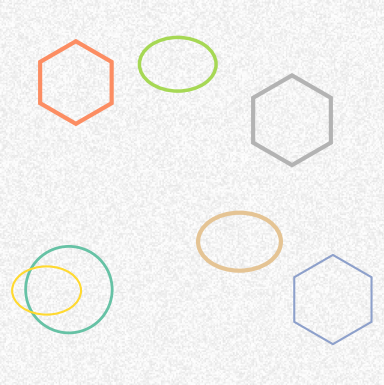[{"shape": "circle", "thickness": 2, "radius": 0.56, "center": [0.179, 0.248]}, {"shape": "hexagon", "thickness": 3, "radius": 0.54, "center": [0.197, 0.786]}, {"shape": "hexagon", "thickness": 1.5, "radius": 0.58, "center": [0.865, 0.222]}, {"shape": "oval", "thickness": 2.5, "radius": 0.5, "center": [0.462, 0.833]}, {"shape": "oval", "thickness": 1.5, "radius": 0.45, "center": [0.121, 0.245]}, {"shape": "oval", "thickness": 3, "radius": 0.54, "center": [0.622, 0.372]}, {"shape": "hexagon", "thickness": 3, "radius": 0.58, "center": [0.758, 0.688]}]